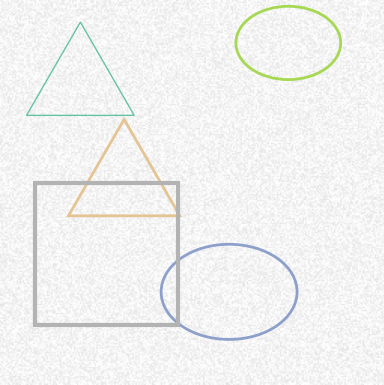[{"shape": "triangle", "thickness": 1, "radius": 0.81, "center": [0.209, 0.781]}, {"shape": "oval", "thickness": 2, "radius": 0.88, "center": [0.595, 0.242]}, {"shape": "oval", "thickness": 2, "radius": 0.68, "center": [0.749, 0.888]}, {"shape": "triangle", "thickness": 2, "radius": 0.84, "center": [0.322, 0.523]}, {"shape": "square", "thickness": 3, "radius": 0.92, "center": [0.276, 0.34]}]